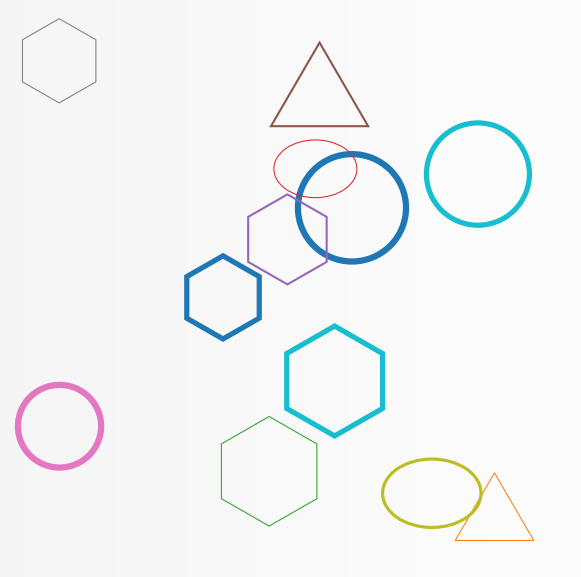[{"shape": "hexagon", "thickness": 2.5, "radius": 0.36, "center": [0.384, 0.484]}, {"shape": "circle", "thickness": 3, "radius": 0.46, "center": [0.606, 0.639]}, {"shape": "triangle", "thickness": 0.5, "radius": 0.39, "center": [0.851, 0.102]}, {"shape": "hexagon", "thickness": 0.5, "radius": 0.47, "center": [0.463, 0.183]}, {"shape": "oval", "thickness": 0.5, "radius": 0.36, "center": [0.543, 0.707]}, {"shape": "hexagon", "thickness": 1, "radius": 0.39, "center": [0.494, 0.585]}, {"shape": "triangle", "thickness": 1, "radius": 0.48, "center": [0.55, 0.829]}, {"shape": "circle", "thickness": 3, "radius": 0.36, "center": [0.102, 0.261]}, {"shape": "hexagon", "thickness": 0.5, "radius": 0.36, "center": [0.102, 0.894]}, {"shape": "oval", "thickness": 1.5, "radius": 0.42, "center": [0.743, 0.145]}, {"shape": "hexagon", "thickness": 2.5, "radius": 0.48, "center": [0.576, 0.339]}, {"shape": "circle", "thickness": 2.5, "radius": 0.44, "center": [0.822, 0.698]}]